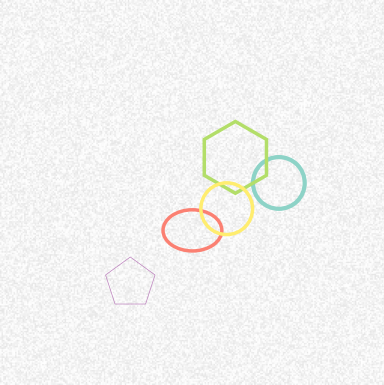[{"shape": "circle", "thickness": 3, "radius": 0.34, "center": [0.724, 0.525]}, {"shape": "oval", "thickness": 2.5, "radius": 0.38, "center": [0.5, 0.402]}, {"shape": "hexagon", "thickness": 2.5, "radius": 0.47, "center": [0.611, 0.591]}, {"shape": "pentagon", "thickness": 0.5, "radius": 0.34, "center": [0.338, 0.265]}, {"shape": "circle", "thickness": 2.5, "radius": 0.34, "center": [0.589, 0.458]}]